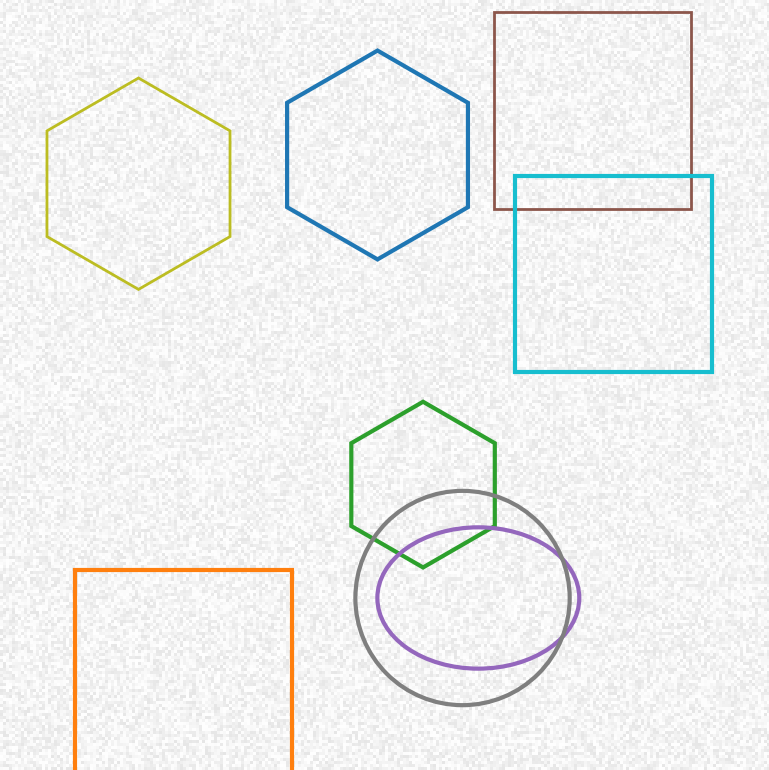[{"shape": "hexagon", "thickness": 1.5, "radius": 0.68, "center": [0.49, 0.799]}, {"shape": "square", "thickness": 1.5, "radius": 0.7, "center": [0.239, 0.119]}, {"shape": "hexagon", "thickness": 1.5, "radius": 0.54, "center": [0.549, 0.371]}, {"shape": "oval", "thickness": 1.5, "radius": 0.66, "center": [0.621, 0.223]}, {"shape": "square", "thickness": 1, "radius": 0.64, "center": [0.769, 0.857]}, {"shape": "circle", "thickness": 1.5, "radius": 0.7, "center": [0.601, 0.223]}, {"shape": "hexagon", "thickness": 1, "radius": 0.69, "center": [0.18, 0.761]}, {"shape": "square", "thickness": 1.5, "radius": 0.64, "center": [0.797, 0.644]}]